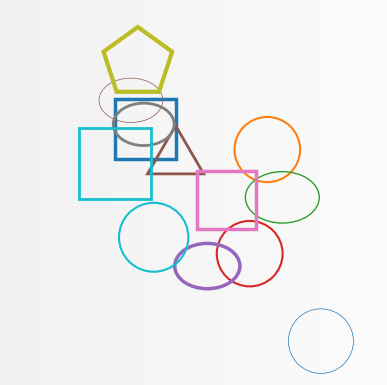[{"shape": "circle", "thickness": 0.5, "radius": 0.42, "center": [0.828, 0.114]}, {"shape": "square", "thickness": 2.5, "radius": 0.39, "center": [0.376, 0.666]}, {"shape": "circle", "thickness": 1.5, "radius": 0.42, "center": [0.69, 0.612]}, {"shape": "oval", "thickness": 1, "radius": 0.48, "center": [0.729, 0.487]}, {"shape": "circle", "thickness": 1.5, "radius": 0.42, "center": [0.644, 0.341]}, {"shape": "oval", "thickness": 2.5, "radius": 0.42, "center": [0.535, 0.309]}, {"shape": "oval", "thickness": 0.5, "radius": 0.41, "center": [0.338, 0.739]}, {"shape": "triangle", "thickness": 2, "radius": 0.42, "center": [0.453, 0.59]}, {"shape": "square", "thickness": 2.5, "radius": 0.38, "center": [0.585, 0.48]}, {"shape": "oval", "thickness": 2, "radius": 0.39, "center": [0.371, 0.677]}, {"shape": "pentagon", "thickness": 3, "radius": 0.47, "center": [0.356, 0.837]}, {"shape": "square", "thickness": 2, "radius": 0.46, "center": [0.297, 0.575]}, {"shape": "circle", "thickness": 1.5, "radius": 0.45, "center": [0.397, 0.384]}]